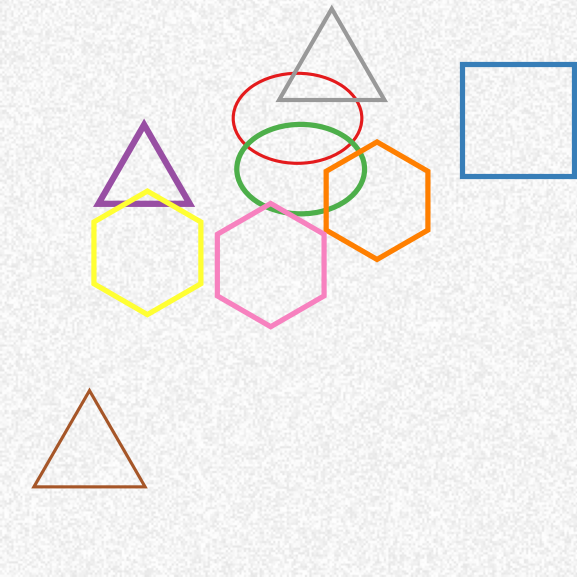[{"shape": "oval", "thickness": 1.5, "radius": 0.56, "center": [0.515, 0.794]}, {"shape": "square", "thickness": 2.5, "radius": 0.48, "center": [0.897, 0.791]}, {"shape": "oval", "thickness": 2.5, "radius": 0.55, "center": [0.521, 0.706]}, {"shape": "triangle", "thickness": 3, "radius": 0.46, "center": [0.25, 0.692]}, {"shape": "hexagon", "thickness": 2.5, "radius": 0.51, "center": [0.653, 0.652]}, {"shape": "hexagon", "thickness": 2.5, "radius": 0.53, "center": [0.255, 0.561]}, {"shape": "triangle", "thickness": 1.5, "radius": 0.56, "center": [0.155, 0.212]}, {"shape": "hexagon", "thickness": 2.5, "radius": 0.53, "center": [0.469, 0.54]}, {"shape": "triangle", "thickness": 2, "radius": 0.53, "center": [0.574, 0.879]}]